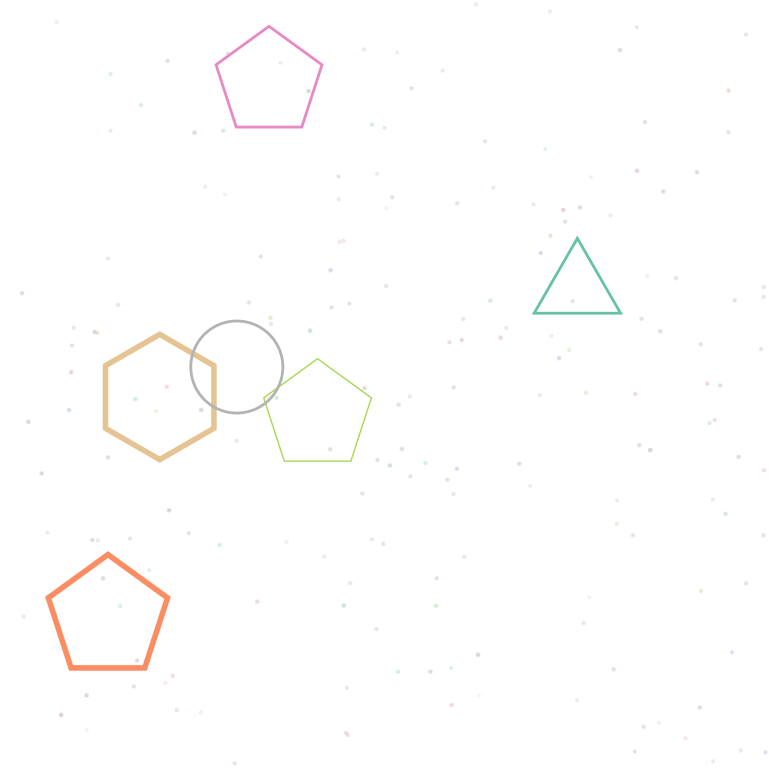[{"shape": "triangle", "thickness": 1, "radius": 0.32, "center": [0.75, 0.626]}, {"shape": "pentagon", "thickness": 2, "radius": 0.41, "center": [0.14, 0.198]}, {"shape": "pentagon", "thickness": 1, "radius": 0.36, "center": [0.349, 0.893]}, {"shape": "pentagon", "thickness": 0.5, "radius": 0.37, "center": [0.412, 0.461]}, {"shape": "hexagon", "thickness": 2, "radius": 0.41, "center": [0.207, 0.484]}, {"shape": "circle", "thickness": 1, "radius": 0.3, "center": [0.308, 0.523]}]